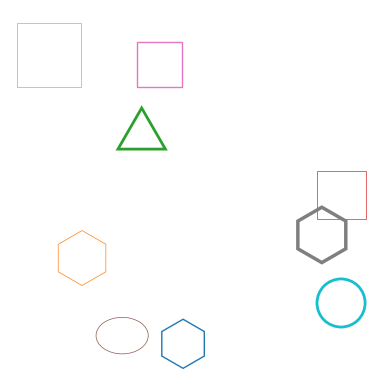[{"shape": "hexagon", "thickness": 1, "radius": 0.32, "center": [0.475, 0.107]}, {"shape": "hexagon", "thickness": 0.5, "radius": 0.36, "center": [0.213, 0.33]}, {"shape": "triangle", "thickness": 2, "radius": 0.36, "center": [0.368, 0.648]}, {"shape": "square", "thickness": 0.5, "radius": 0.32, "center": [0.888, 0.494]}, {"shape": "oval", "thickness": 0.5, "radius": 0.34, "center": [0.317, 0.128]}, {"shape": "square", "thickness": 1, "radius": 0.29, "center": [0.415, 0.832]}, {"shape": "hexagon", "thickness": 2.5, "radius": 0.36, "center": [0.836, 0.39]}, {"shape": "square", "thickness": 0.5, "radius": 0.41, "center": [0.128, 0.857]}, {"shape": "circle", "thickness": 2, "radius": 0.31, "center": [0.886, 0.213]}]